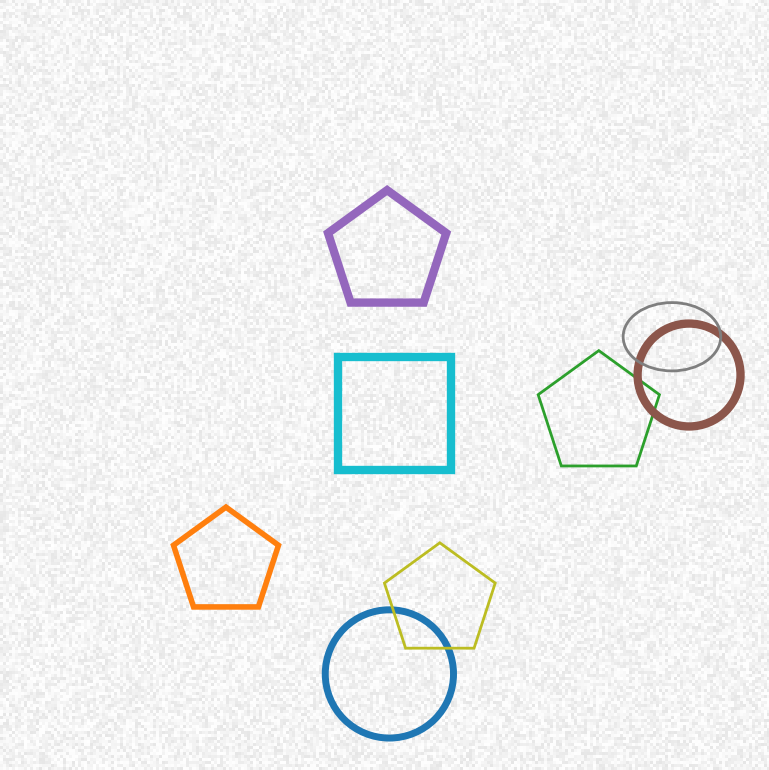[{"shape": "circle", "thickness": 2.5, "radius": 0.42, "center": [0.506, 0.125]}, {"shape": "pentagon", "thickness": 2, "radius": 0.36, "center": [0.293, 0.27]}, {"shape": "pentagon", "thickness": 1, "radius": 0.41, "center": [0.778, 0.462]}, {"shape": "pentagon", "thickness": 3, "radius": 0.4, "center": [0.503, 0.672]}, {"shape": "circle", "thickness": 3, "radius": 0.33, "center": [0.895, 0.513]}, {"shape": "oval", "thickness": 1, "radius": 0.32, "center": [0.873, 0.563]}, {"shape": "pentagon", "thickness": 1, "radius": 0.38, "center": [0.571, 0.219]}, {"shape": "square", "thickness": 3, "radius": 0.37, "center": [0.513, 0.463]}]